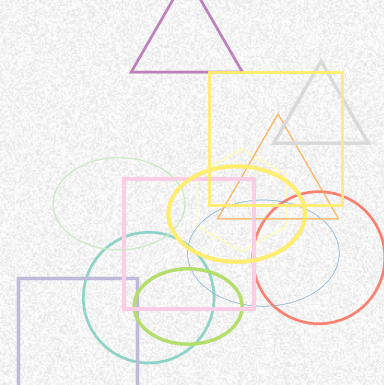[{"shape": "circle", "thickness": 2, "radius": 0.85, "center": [0.386, 0.227]}, {"shape": "hexagon", "thickness": 1, "radius": 0.67, "center": [0.628, 0.48]}, {"shape": "square", "thickness": 2.5, "radius": 0.77, "center": [0.202, 0.123]}, {"shape": "circle", "thickness": 2, "radius": 0.86, "center": [0.828, 0.331]}, {"shape": "oval", "thickness": 0.5, "radius": 0.99, "center": [0.684, 0.342]}, {"shape": "triangle", "thickness": 1, "radius": 0.91, "center": [0.722, 0.522]}, {"shape": "oval", "thickness": 2.5, "radius": 0.7, "center": [0.489, 0.204]}, {"shape": "square", "thickness": 3, "radius": 0.84, "center": [0.491, 0.367]}, {"shape": "triangle", "thickness": 2.5, "radius": 0.71, "center": [0.834, 0.699]}, {"shape": "triangle", "thickness": 2, "radius": 0.83, "center": [0.485, 0.896]}, {"shape": "oval", "thickness": 1, "radius": 0.86, "center": [0.309, 0.471]}, {"shape": "oval", "thickness": 3, "radius": 0.89, "center": [0.615, 0.444]}, {"shape": "square", "thickness": 2, "radius": 0.86, "center": [0.715, 0.641]}]